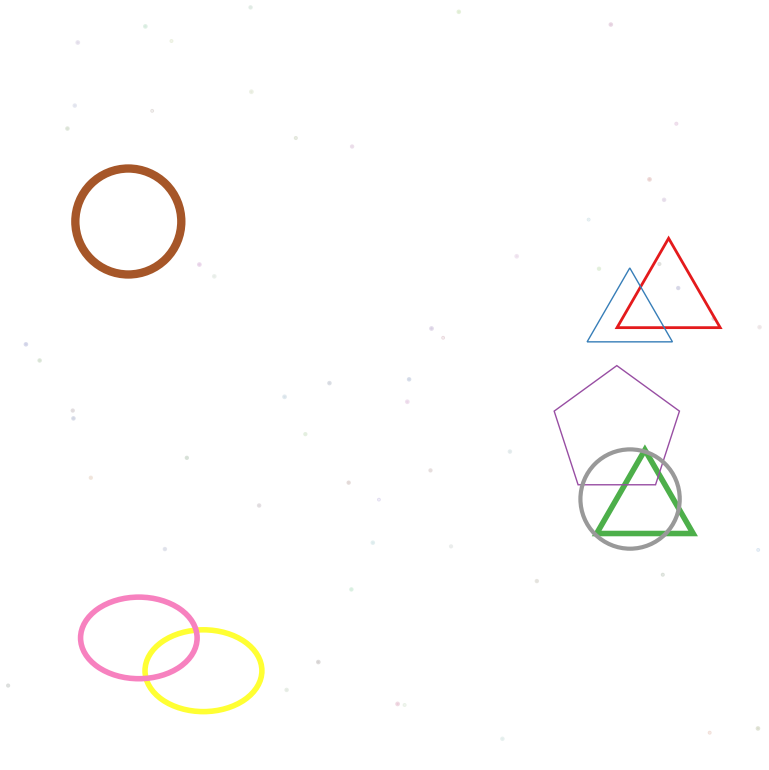[{"shape": "triangle", "thickness": 1, "radius": 0.39, "center": [0.868, 0.613]}, {"shape": "triangle", "thickness": 0.5, "radius": 0.32, "center": [0.818, 0.588]}, {"shape": "triangle", "thickness": 2, "radius": 0.36, "center": [0.838, 0.343]}, {"shape": "pentagon", "thickness": 0.5, "radius": 0.43, "center": [0.801, 0.44]}, {"shape": "oval", "thickness": 2, "radius": 0.38, "center": [0.264, 0.129]}, {"shape": "circle", "thickness": 3, "radius": 0.34, "center": [0.167, 0.712]}, {"shape": "oval", "thickness": 2, "radius": 0.38, "center": [0.18, 0.172]}, {"shape": "circle", "thickness": 1.5, "radius": 0.32, "center": [0.818, 0.352]}]